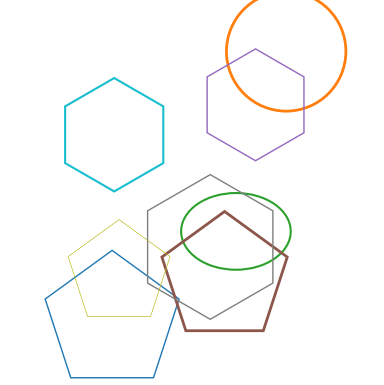[{"shape": "pentagon", "thickness": 1, "radius": 0.91, "center": [0.291, 0.167]}, {"shape": "circle", "thickness": 2, "radius": 0.78, "center": [0.743, 0.866]}, {"shape": "oval", "thickness": 1.5, "radius": 0.71, "center": [0.613, 0.399]}, {"shape": "hexagon", "thickness": 1, "radius": 0.73, "center": [0.664, 0.728]}, {"shape": "pentagon", "thickness": 2, "radius": 0.86, "center": [0.583, 0.279]}, {"shape": "hexagon", "thickness": 1, "radius": 0.94, "center": [0.546, 0.359]}, {"shape": "pentagon", "thickness": 0.5, "radius": 0.7, "center": [0.309, 0.291]}, {"shape": "hexagon", "thickness": 1.5, "radius": 0.74, "center": [0.297, 0.65]}]